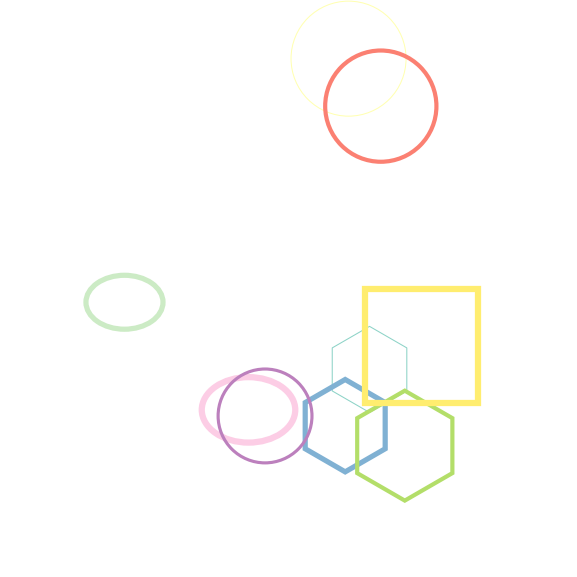[{"shape": "hexagon", "thickness": 0.5, "radius": 0.37, "center": [0.64, 0.359]}, {"shape": "circle", "thickness": 0.5, "radius": 0.5, "center": [0.604, 0.898]}, {"shape": "circle", "thickness": 2, "radius": 0.48, "center": [0.659, 0.815]}, {"shape": "hexagon", "thickness": 2.5, "radius": 0.4, "center": [0.598, 0.262]}, {"shape": "hexagon", "thickness": 2, "radius": 0.48, "center": [0.701, 0.227]}, {"shape": "oval", "thickness": 3, "radius": 0.4, "center": [0.43, 0.289]}, {"shape": "circle", "thickness": 1.5, "radius": 0.41, "center": [0.459, 0.279]}, {"shape": "oval", "thickness": 2.5, "radius": 0.33, "center": [0.216, 0.476]}, {"shape": "square", "thickness": 3, "radius": 0.49, "center": [0.73, 0.399]}]